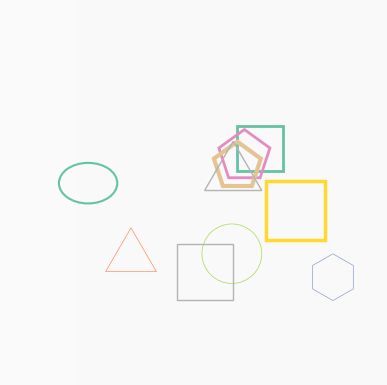[{"shape": "oval", "thickness": 1.5, "radius": 0.38, "center": [0.227, 0.524]}, {"shape": "square", "thickness": 2, "radius": 0.29, "center": [0.671, 0.614]}, {"shape": "triangle", "thickness": 0.5, "radius": 0.38, "center": [0.338, 0.332]}, {"shape": "hexagon", "thickness": 0.5, "radius": 0.3, "center": [0.859, 0.28]}, {"shape": "pentagon", "thickness": 2, "radius": 0.35, "center": [0.631, 0.594]}, {"shape": "circle", "thickness": 0.5, "radius": 0.39, "center": [0.598, 0.341]}, {"shape": "square", "thickness": 2.5, "radius": 0.38, "center": [0.763, 0.454]}, {"shape": "pentagon", "thickness": 3, "radius": 0.32, "center": [0.613, 0.568]}, {"shape": "square", "thickness": 1, "radius": 0.36, "center": [0.528, 0.293]}, {"shape": "triangle", "thickness": 1, "radius": 0.43, "center": [0.602, 0.548]}]